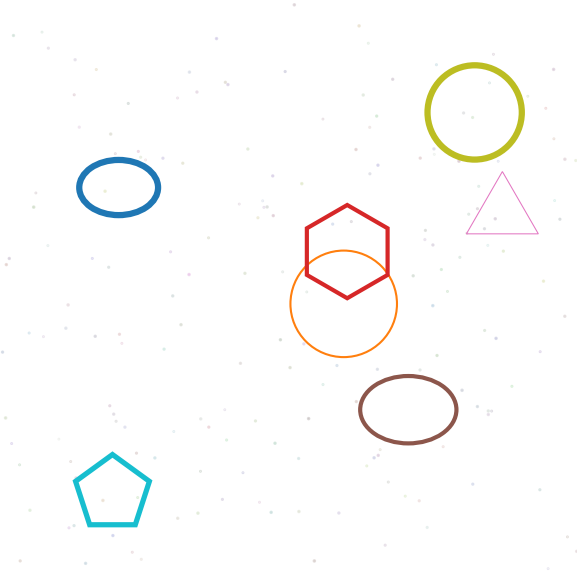[{"shape": "oval", "thickness": 3, "radius": 0.34, "center": [0.205, 0.674]}, {"shape": "circle", "thickness": 1, "radius": 0.46, "center": [0.595, 0.473]}, {"shape": "hexagon", "thickness": 2, "radius": 0.4, "center": [0.601, 0.563]}, {"shape": "oval", "thickness": 2, "radius": 0.42, "center": [0.707, 0.29]}, {"shape": "triangle", "thickness": 0.5, "radius": 0.36, "center": [0.87, 0.63]}, {"shape": "circle", "thickness": 3, "radius": 0.41, "center": [0.822, 0.804]}, {"shape": "pentagon", "thickness": 2.5, "radius": 0.34, "center": [0.195, 0.145]}]